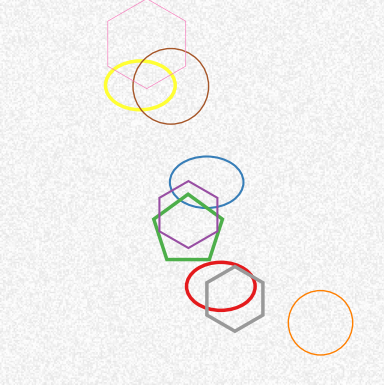[{"shape": "oval", "thickness": 2.5, "radius": 0.45, "center": [0.574, 0.256]}, {"shape": "oval", "thickness": 1.5, "radius": 0.48, "center": [0.537, 0.527]}, {"shape": "pentagon", "thickness": 2.5, "radius": 0.47, "center": [0.489, 0.402]}, {"shape": "hexagon", "thickness": 1.5, "radius": 0.43, "center": [0.489, 0.443]}, {"shape": "circle", "thickness": 1, "radius": 0.42, "center": [0.833, 0.162]}, {"shape": "oval", "thickness": 2.5, "radius": 0.45, "center": [0.365, 0.778]}, {"shape": "circle", "thickness": 1, "radius": 0.49, "center": [0.444, 0.776]}, {"shape": "hexagon", "thickness": 0.5, "radius": 0.58, "center": [0.381, 0.887]}, {"shape": "hexagon", "thickness": 2.5, "radius": 0.42, "center": [0.61, 0.224]}]